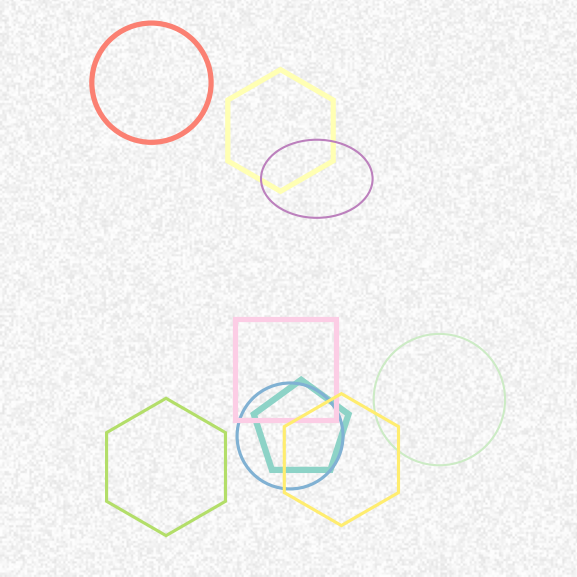[{"shape": "pentagon", "thickness": 3, "radius": 0.43, "center": [0.522, 0.255]}, {"shape": "hexagon", "thickness": 2.5, "radius": 0.53, "center": [0.486, 0.773]}, {"shape": "circle", "thickness": 2.5, "radius": 0.52, "center": [0.262, 0.856]}, {"shape": "circle", "thickness": 1.5, "radius": 0.46, "center": [0.502, 0.244]}, {"shape": "hexagon", "thickness": 1.5, "radius": 0.59, "center": [0.288, 0.191]}, {"shape": "square", "thickness": 2.5, "radius": 0.44, "center": [0.494, 0.359]}, {"shape": "oval", "thickness": 1, "radius": 0.48, "center": [0.549, 0.69]}, {"shape": "circle", "thickness": 1, "radius": 0.57, "center": [0.761, 0.307]}, {"shape": "hexagon", "thickness": 1.5, "radius": 0.57, "center": [0.591, 0.203]}]